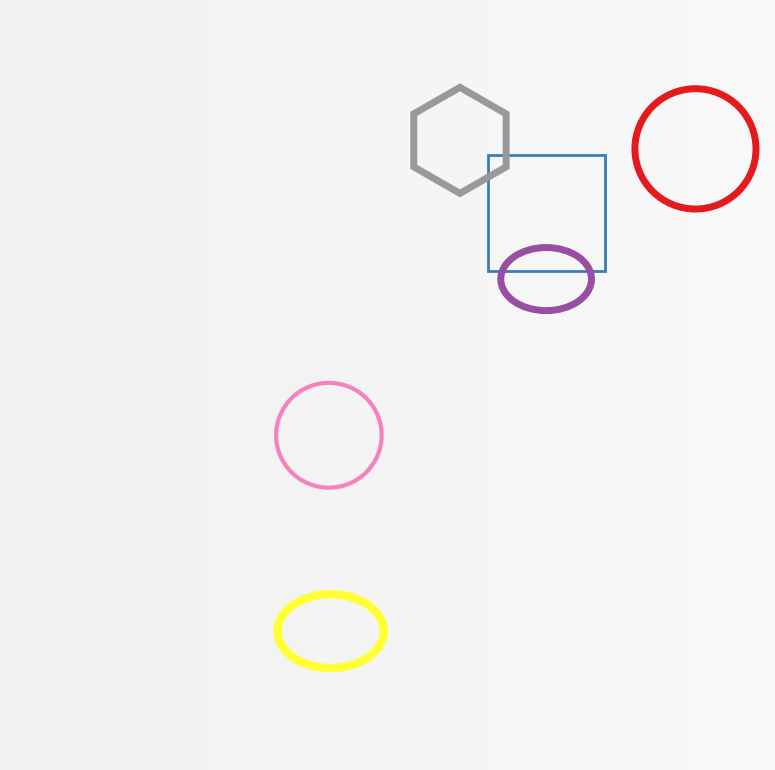[{"shape": "circle", "thickness": 2.5, "radius": 0.39, "center": [0.897, 0.807]}, {"shape": "square", "thickness": 1, "radius": 0.38, "center": [0.705, 0.724]}, {"shape": "oval", "thickness": 2.5, "radius": 0.29, "center": [0.705, 0.638]}, {"shape": "oval", "thickness": 3, "radius": 0.34, "center": [0.427, 0.18]}, {"shape": "circle", "thickness": 1.5, "radius": 0.34, "center": [0.424, 0.435]}, {"shape": "hexagon", "thickness": 2.5, "radius": 0.34, "center": [0.593, 0.818]}]